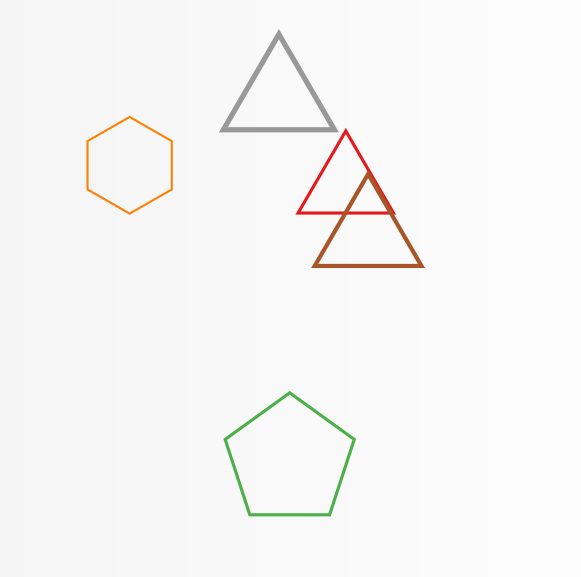[{"shape": "triangle", "thickness": 1.5, "radius": 0.47, "center": [0.595, 0.678]}, {"shape": "pentagon", "thickness": 1.5, "radius": 0.58, "center": [0.498, 0.202]}, {"shape": "hexagon", "thickness": 1, "radius": 0.42, "center": [0.223, 0.713]}, {"shape": "triangle", "thickness": 2, "radius": 0.53, "center": [0.633, 0.592]}, {"shape": "triangle", "thickness": 2.5, "radius": 0.55, "center": [0.48, 0.83]}]